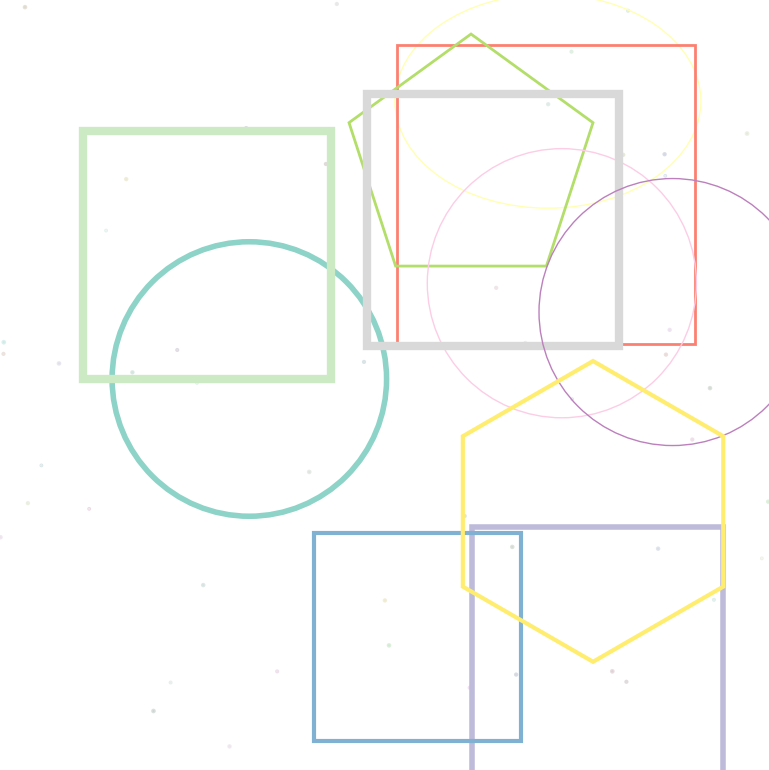[{"shape": "circle", "thickness": 2, "radius": 0.89, "center": [0.324, 0.508]}, {"shape": "oval", "thickness": 0.5, "radius": 0.99, "center": [0.712, 0.869]}, {"shape": "square", "thickness": 2, "radius": 0.82, "center": [0.776, 0.153]}, {"shape": "square", "thickness": 1, "radius": 0.97, "center": [0.709, 0.747]}, {"shape": "square", "thickness": 1.5, "radius": 0.67, "center": [0.542, 0.173]}, {"shape": "pentagon", "thickness": 1, "radius": 0.83, "center": [0.612, 0.789]}, {"shape": "circle", "thickness": 0.5, "radius": 0.87, "center": [0.73, 0.632]}, {"shape": "square", "thickness": 3, "radius": 0.82, "center": [0.64, 0.714]}, {"shape": "circle", "thickness": 0.5, "radius": 0.87, "center": [0.873, 0.595]}, {"shape": "square", "thickness": 3, "radius": 0.81, "center": [0.269, 0.669]}, {"shape": "hexagon", "thickness": 1.5, "radius": 0.98, "center": [0.77, 0.336]}]